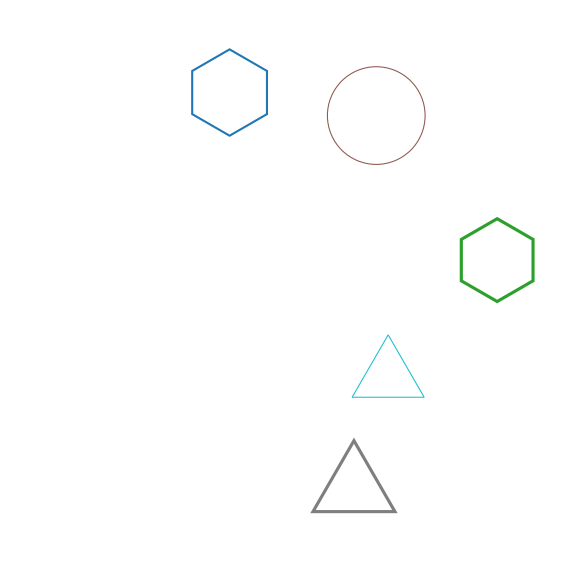[{"shape": "hexagon", "thickness": 1, "radius": 0.37, "center": [0.398, 0.839]}, {"shape": "hexagon", "thickness": 1.5, "radius": 0.36, "center": [0.861, 0.549]}, {"shape": "circle", "thickness": 0.5, "radius": 0.42, "center": [0.652, 0.799]}, {"shape": "triangle", "thickness": 1.5, "radius": 0.41, "center": [0.613, 0.154]}, {"shape": "triangle", "thickness": 0.5, "radius": 0.36, "center": [0.672, 0.347]}]